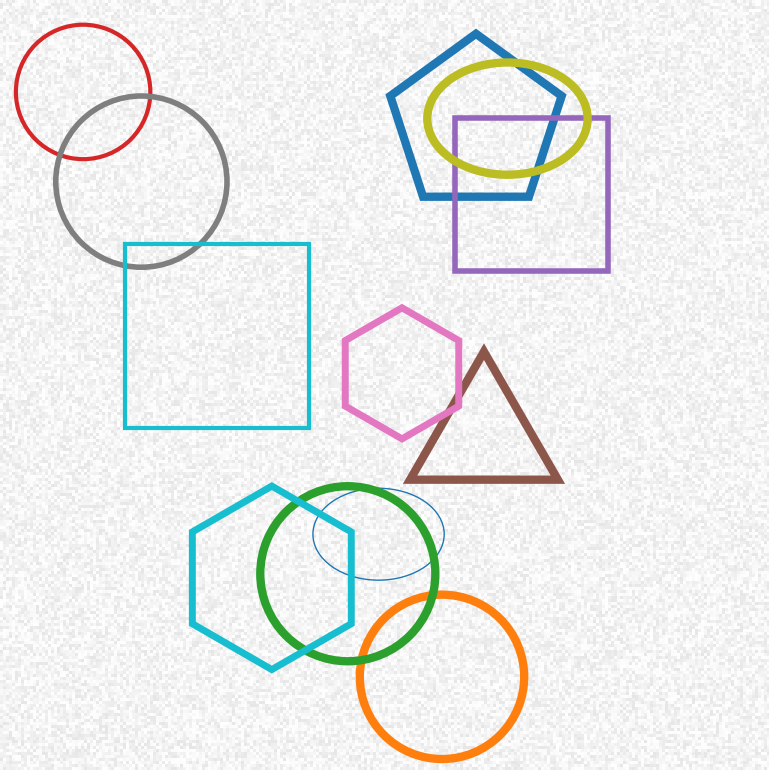[{"shape": "oval", "thickness": 0.5, "radius": 0.43, "center": [0.492, 0.306]}, {"shape": "pentagon", "thickness": 3, "radius": 0.58, "center": [0.618, 0.839]}, {"shape": "circle", "thickness": 3, "radius": 0.53, "center": [0.574, 0.121]}, {"shape": "circle", "thickness": 3, "radius": 0.57, "center": [0.452, 0.255]}, {"shape": "circle", "thickness": 1.5, "radius": 0.44, "center": [0.108, 0.881]}, {"shape": "square", "thickness": 2, "radius": 0.5, "center": [0.69, 0.747]}, {"shape": "triangle", "thickness": 3, "radius": 0.55, "center": [0.629, 0.432]}, {"shape": "hexagon", "thickness": 2.5, "radius": 0.43, "center": [0.522, 0.515]}, {"shape": "circle", "thickness": 2, "radius": 0.56, "center": [0.184, 0.764]}, {"shape": "oval", "thickness": 3, "radius": 0.52, "center": [0.659, 0.846]}, {"shape": "square", "thickness": 1.5, "radius": 0.6, "center": [0.282, 0.564]}, {"shape": "hexagon", "thickness": 2.5, "radius": 0.6, "center": [0.353, 0.25]}]